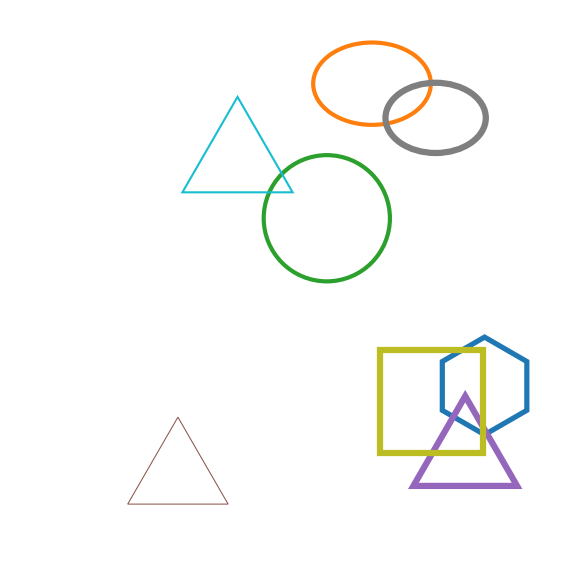[{"shape": "hexagon", "thickness": 2.5, "radius": 0.42, "center": [0.839, 0.331]}, {"shape": "oval", "thickness": 2, "radius": 0.51, "center": [0.644, 0.854]}, {"shape": "circle", "thickness": 2, "radius": 0.55, "center": [0.566, 0.621]}, {"shape": "triangle", "thickness": 3, "radius": 0.52, "center": [0.806, 0.21]}, {"shape": "triangle", "thickness": 0.5, "radius": 0.5, "center": [0.308, 0.176]}, {"shape": "oval", "thickness": 3, "radius": 0.43, "center": [0.754, 0.795]}, {"shape": "square", "thickness": 3, "radius": 0.45, "center": [0.747, 0.304]}, {"shape": "triangle", "thickness": 1, "radius": 0.55, "center": [0.411, 0.721]}]